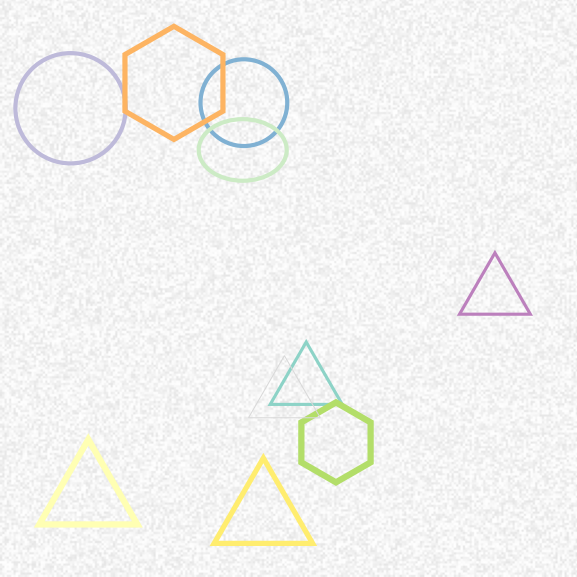[{"shape": "triangle", "thickness": 1.5, "radius": 0.36, "center": [0.53, 0.335]}, {"shape": "triangle", "thickness": 3, "radius": 0.49, "center": [0.153, 0.14]}, {"shape": "circle", "thickness": 2, "radius": 0.48, "center": [0.122, 0.812]}, {"shape": "circle", "thickness": 2, "radius": 0.38, "center": [0.422, 0.821]}, {"shape": "hexagon", "thickness": 2.5, "radius": 0.49, "center": [0.301, 0.856]}, {"shape": "hexagon", "thickness": 3, "radius": 0.35, "center": [0.582, 0.233]}, {"shape": "triangle", "thickness": 0.5, "radius": 0.36, "center": [0.492, 0.312]}, {"shape": "triangle", "thickness": 1.5, "radius": 0.35, "center": [0.857, 0.49]}, {"shape": "oval", "thickness": 2, "radius": 0.38, "center": [0.42, 0.739]}, {"shape": "triangle", "thickness": 2.5, "radius": 0.49, "center": [0.456, 0.107]}]